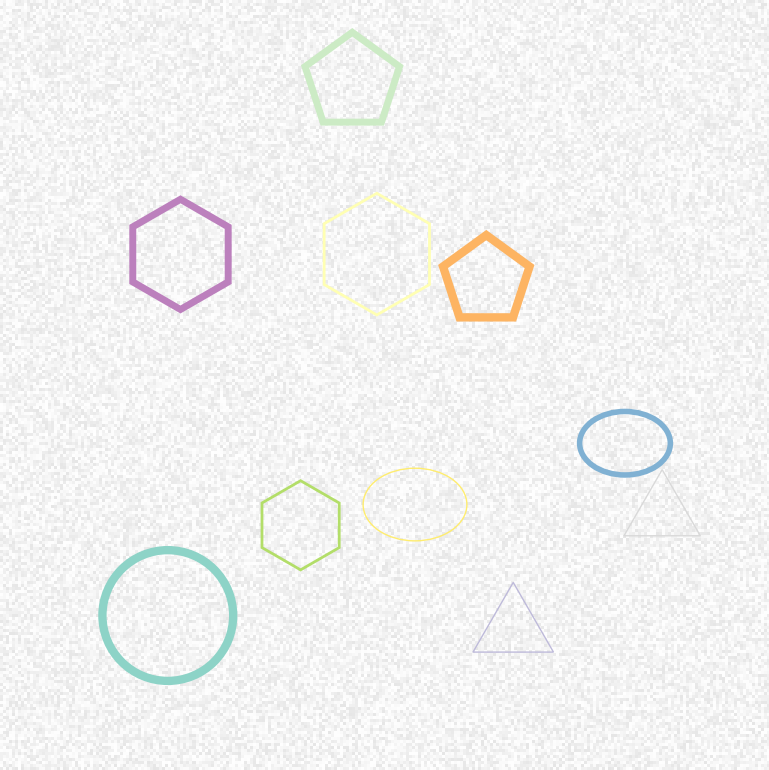[{"shape": "circle", "thickness": 3, "radius": 0.42, "center": [0.218, 0.201]}, {"shape": "hexagon", "thickness": 1, "radius": 0.39, "center": [0.489, 0.67]}, {"shape": "triangle", "thickness": 0.5, "radius": 0.3, "center": [0.667, 0.183]}, {"shape": "oval", "thickness": 2, "radius": 0.29, "center": [0.812, 0.424]}, {"shape": "pentagon", "thickness": 3, "radius": 0.3, "center": [0.632, 0.636]}, {"shape": "hexagon", "thickness": 1, "radius": 0.29, "center": [0.39, 0.318]}, {"shape": "triangle", "thickness": 0.5, "radius": 0.29, "center": [0.86, 0.333]}, {"shape": "hexagon", "thickness": 2.5, "radius": 0.36, "center": [0.234, 0.67]}, {"shape": "pentagon", "thickness": 2.5, "radius": 0.32, "center": [0.458, 0.894]}, {"shape": "oval", "thickness": 0.5, "radius": 0.34, "center": [0.539, 0.345]}]